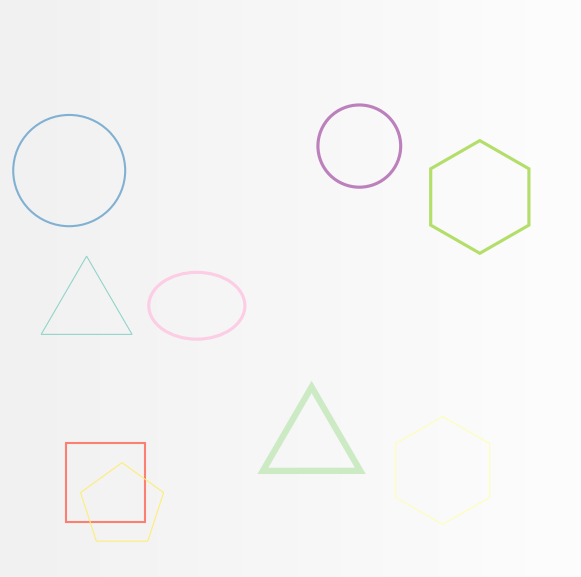[{"shape": "triangle", "thickness": 0.5, "radius": 0.45, "center": [0.149, 0.465]}, {"shape": "hexagon", "thickness": 0.5, "radius": 0.47, "center": [0.762, 0.184]}, {"shape": "square", "thickness": 1, "radius": 0.34, "center": [0.182, 0.163]}, {"shape": "circle", "thickness": 1, "radius": 0.48, "center": [0.119, 0.704]}, {"shape": "hexagon", "thickness": 1.5, "radius": 0.49, "center": [0.825, 0.658]}, {"shape": "oval", "thickness": 1.5, "radius": 0.41, "center": [0.339, 0.47]}, {"shape": "circle", "thickness": 1.5, "radius": 0.36, "center": [0.618, 0.746]}, {"shape": "triangle", "thickness": 3, "radius": 0.48, "center": [0.536, 0.232]}, {"shape": "pentagon", "thickness": 0.5, "radius": 0.38, "center": [0.21, 0.123]}]